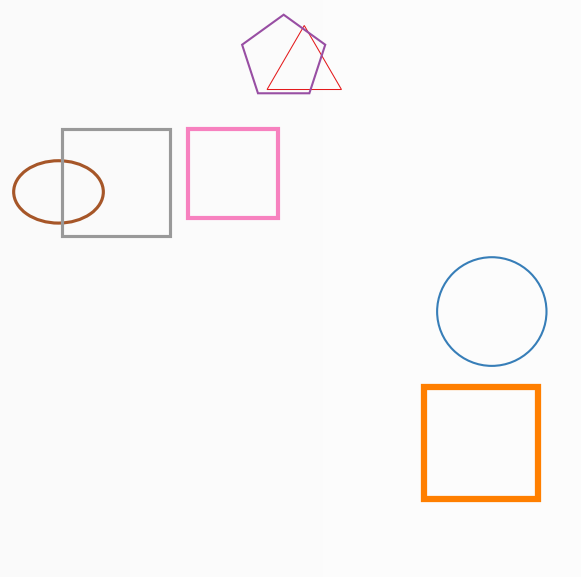[{"shape": "triangle", "thickness": 0.5, "radius": 0.37, "center": [0.523, 0.881]}, {"shape": "circle", "thickness": 1, "radius": 0.47, "center": [0.846, 0.46]}, {"shape": "pentagon", "thickness": 1, "radius": 0.38, "center": [0.488, 0.898]}, {"shape": "square", "thickness": 3, "radius": 0.49, "center": [0.827, 0.232]}, {"shape": "oval", "thickness": 1.5, "radius": 0.39, "center": [0.101, 0.667]}, {"shape": "square", "thickness": 2, "radius": 0.39, "center": [0.401, 0.698]}, {"shape": "square", "thickness": 1.5, "radius": 0.46, "center": [0.199, 0.683]}]